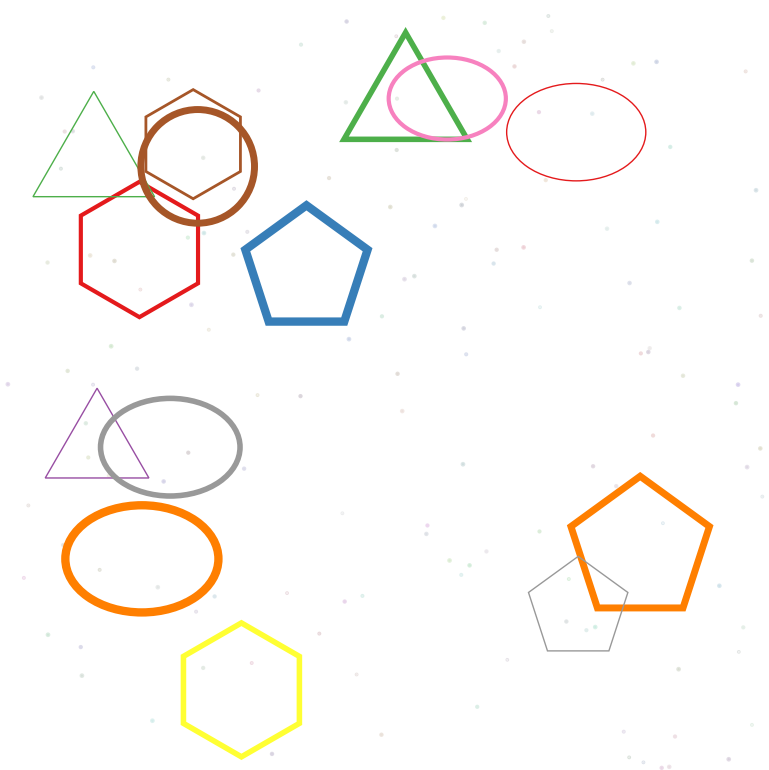[{"shape": "oval", "thickness": 0.5, "radius": 0.45, "center": [0.748, 0.828]}, {"shape": "hexagon", "thickness": 1.5, "radius": 0.44, "center": [0.181, 0.676]}, {"shape": "pentagon", "thickness": 3, "radius": 0.42, "center": [0.398, 0.65]}, {"shape": "triangle", "thickness": 2, "radius": 0.46, "center": [0.527, 0.865]}, {"shape": "triangle", "thickness": 0.5, "radius": 0.46, "center": [0.122, 0.79]}, {"shape": "triangle", "thickness": 0.5, "radius": 0.39, "center": [0.126, 0.418]}, {"shape": "oval", "thickness": 3, "radius": 0.5, "center": [0.184, 0.274]}, {"shape": "pentagon", "thickness": 2.5, "radius": 0.47, "center": [0.831, 0.287]}, {"shape": "hexagon", "thickness": 2, "radius": 0.43, "center": [0.314, 0.104]}, {"shape": "circle", "thickness": 2.5, "radius": 0.37, "center": [0.257, 0.784]}, {"shape": "hexagon", "thickness": 1, "radius": 0.35, "center": [0.251, 0.813]}, {"shape": "oval", "thickness": 1.5, "radius": 0.38, "center": [0.581, 0.872]}, {"shape": "pentagon", "thickness": 0.5, "radius": 0.34, "center": [0.751, 0.21]}, {"shape": "oval", "thickness": 2, "radius": 0.45, "center": [0.221, 0.419]}]